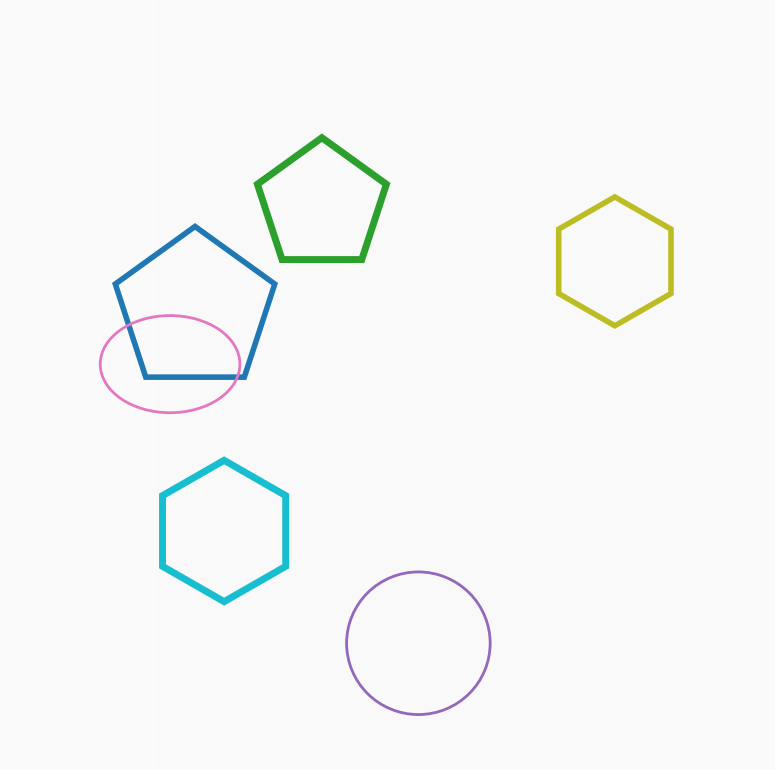[{"shape": "pentagon", "thickness": 2, "radius": 0.54, "center": [0.252, 0.598]}, {"shape": "pentagon", "thickness": 2.5, "radius": 0.44, "center": [0.415, 0.734]}, {"shape": "circle", "thickness": 1, "radius": 0.46, "center": [0.54, 0.165]}, {"shape": "oval", "thickness": 1, "radius": 0.45, "center": [0.219, 0.527]}, {"shape": "hexagon", "thickness": 2, "radius": 0.42, "center": [0.793, 0.661]}, {"shape": "hexagon", "thickness": 2.5, "radius": 0.46, "center": [0.289, 0.31]}]